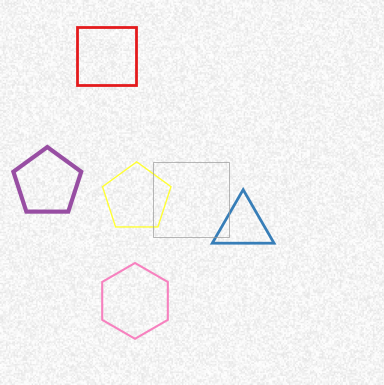[{"shape": "square", "thickness": 2, "radius": 0.38, "center": [0.277, 0.855]}, {"shape": "triangle", "thickness": 2, "radius": 0.46, "center": [0.632, 0.415]}, {"shape": "pentagon", "thickness": 3, "radius": 0.46, "center": [0.123, 0.525]}, {"shape": "pentagon", "thickness": 1, "radius": 0.47, "center": [0.355, 0.486]}, {"shape": "hexagon", "thickness": 1.5, "radius": 0.49, "center": [0.351, 0.218]}, {"shape": "square", "thickness": 0.5, "radius": 0.49, "center": [0.497, 0.482]}]